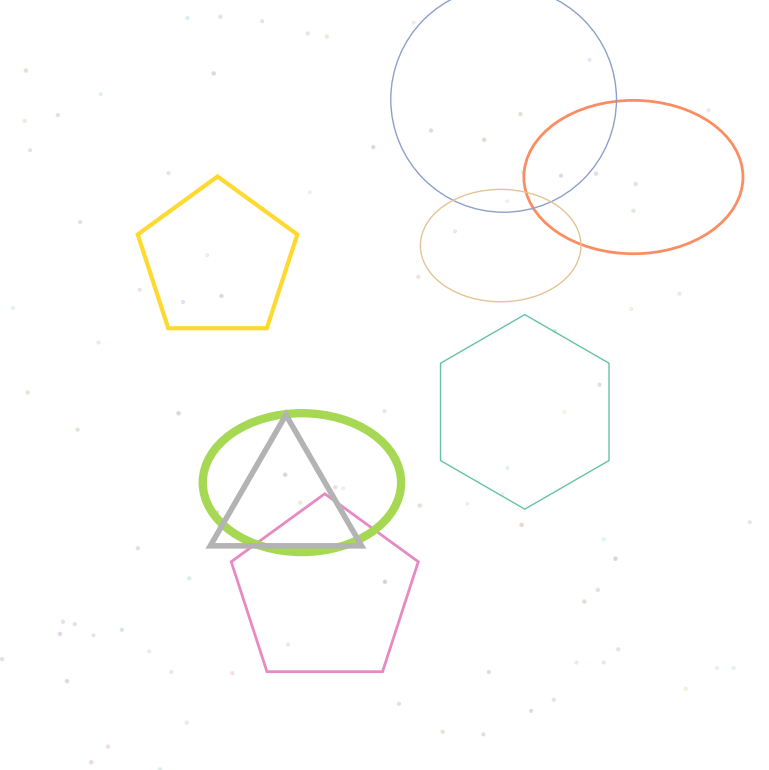[{"shape": "hexagon", "thickness": 0.5, "radius": 0.63, "center": [0.682, 0.465]}, {"shape": "oval", "thickness": 1, "radius": 0.71, "center": [0.823, 0.77]}, {"shape": "circle", "thickness": 0.5, "radius": 0.73, "center": [0.654, 0.871]}, {"shape": "pentagon", "thickness": 1, "radius": 0.64, "center": [0.422, 0.231]}, {"shape": "oval", "thickness": 3, "radius": 0.64, "center": [0.392, 0.373]}, {"shape": "pentagon", "thickness": 1.5, "radius": 0.54, "center": [0.282, 0.662]}, {"shape": "oval", "thickness": 0.5, "radius": 0.52, "center": [0.65, 0.681]}, {"shape": "triangle", "thickness": 2, "radius": 0.57, "center": [0.371, 0.348]}]